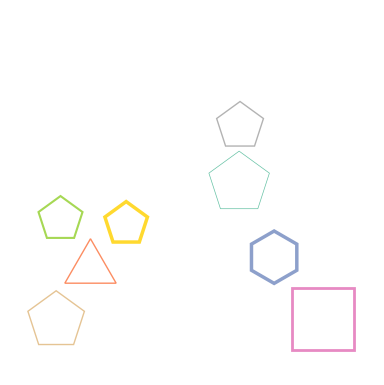[{"shape": "pentagon", "thickness": 0.5, "radius": 0.41, "center": [0.621, 0.525]}, {"shape": "triangle", "thickness": 1, "radius": 0.38, "center": [0.235, 0.303]}, {"shape": "hexagon", "thickness": 2.5, "radius": 0.34, "center": [0.712, 0.332]}, {"shape": "square", "thickness": 2, "radius": 0.41, "center": [0.839, 0.172]}, {"shape": "pentagon", "thickness": 1.5, "radius": 0.3, "center": [0.157, 0.431]}, {"shape": "pentagon", "thickness": 2.5, "radius": 0.29, "center": [0.328, 0.418]}, {"shape": "pentagon", "thickness": 1, "radius": 0.39, "center": [0.146, 0.168]}, {"shape": "pentagon", "thickness": 1, "radius": 0.32, "center": [0.624, 0.672]}]